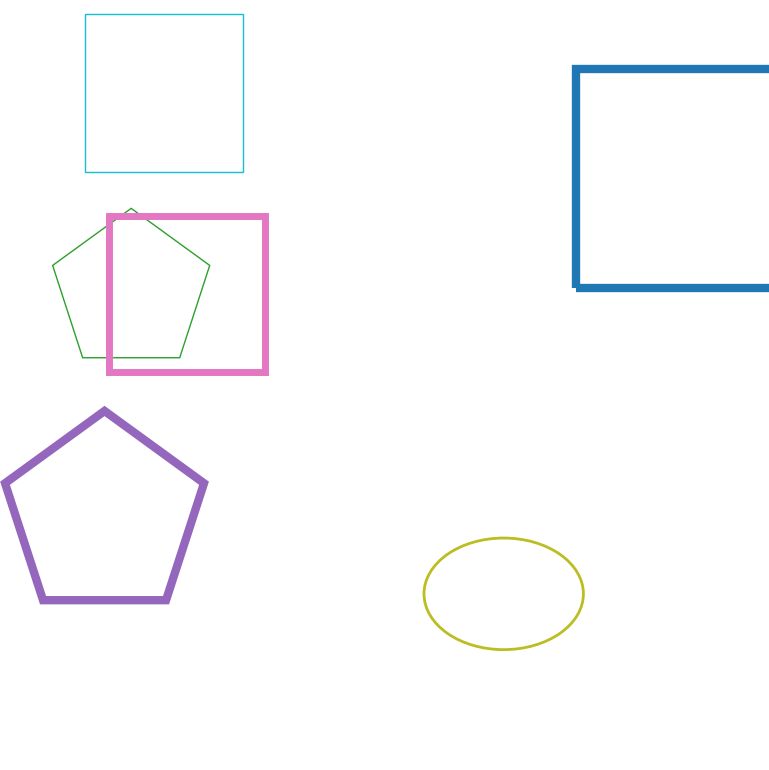[{"shape": "square", "thickness": 3, "radius": 0.71, "center": [0.89, 0.768]}, {"shape": "pentagon", "thickness": 0.5, "radius": 0.54, "center": [0.17, 0.622]}, {"shape": "pentagon", "thickness": 3, "radius": 0.68, "center": [0.136, 0.33]}, {"shape": "square", "thickness": 2.5, "radius": 0.51, "center": [0.243, 0.618]}, {"shape": "oval", "thickness": 1, "radius": 0.52, "center": [0.654, 0.229]}, {"shape": "square", "thickness": 0.5, "radius": 0.51, "center": [0.213, 0.88]}]